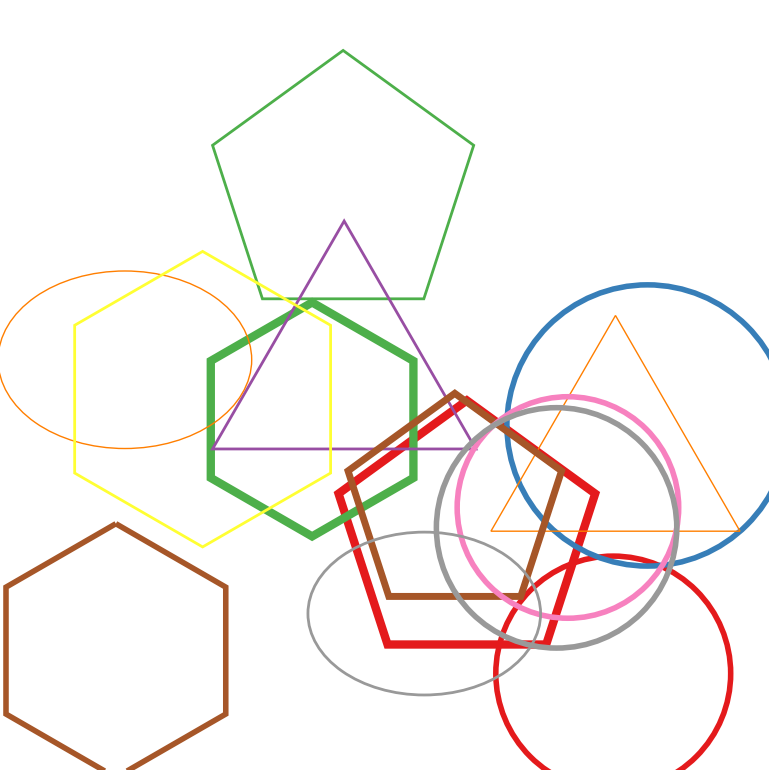[{"shape": "circle", "thickness": 2, "radius": 0.76, "center": [0.796, 0.125]}, {"shape": "pentagon", "thickness": 3, "radius": 0.88, "center": [0.606, 0.305]}, {"shape": "circle", "thickness": 2, "radius": 0.91, "center": [0.841, 0.447]}, {"shape": "hexagon", "thickness": 3, "radius": 0.76, "center": [0.405, 0.455]}, {"shape": "pentagon", "thickness": 1, "radius": 0.89, "center": [0.446, 0.756]}, {"shape": "triangle", "thickness": 1, "radius": 0.99, "center": [0.447, 0.516]}, {"shape": "oval", "thickness": 0.5, "radius": 0.82, "center": [0.162, 0.533]}, {"shape": "triangle", "thickness": 0.5, "radius": 0.93, "center": [0.799, 0.404]}, {"shape": "hexagon", "thickness": 1, "radius": 0.96, "center": [0.263, 0.482]}, {"shape": "pentagon", "thickness": 2.5, "radius": 0.73, "center": [0.591, 0.343]}, {"shape": "hexagon", "thickness": 2, "radius": 0.82, "center": [0.15, 0.155]}, {"shape": "circle", "thickness": 2, "radius": 0.72, "center": [0.738, 0.341]}, {"shape": "oval", "thickness": 1, "radius": 0.76, "center": [0.551, 0.203]}, {"shape": "circle", "thickness": 2, "radius": 0.78, "center": [0.723, 0.314]}]